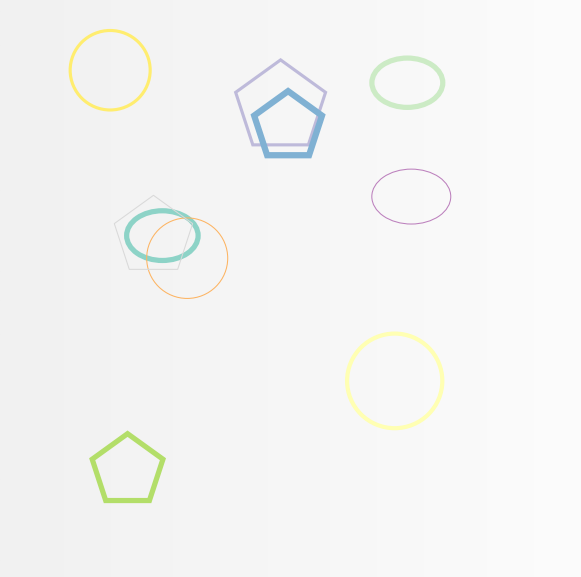[{"shape": "oval", "thickness": 2.5, "radius": 0.31, "center": [0.279, 0.591]}, {"shape": "circle", "thickness": 2, "radius": 0.41, "center": [0.679, 0.34]}, {"shape": "pentagon", "thickness": 1.5, "radius": 0.41, "center": [0.483, 0.814]}, {"shape": "pentagon", "thickness": 3, "radius": 0.31, "center": [0.496, 0.78]}, {"shape": "circle", "thickness": 0.5, "radius": 0.35, "center": [0.322, 0.552]}, {"shape": "pentagon", "thickness": 2.5, "radius": 0.32, "center": [0.219, 0.184]}, {"shape": "pentagon", "thickness": 0.5, "radius": 0.35, "center": [0.264, 0.59]}, {"shape": "oval", "thickness": 0.5, "radius": 0.34, "center": [0.708, 0.659]}, {"shape": "oval", "thickness": 2.5, "radius": 0.3, "center": [0.701, 0.856]}, {"shape": "circle", "thickness": 1.5, "radius": 0.34, "center": [0.19, 0.878]}]